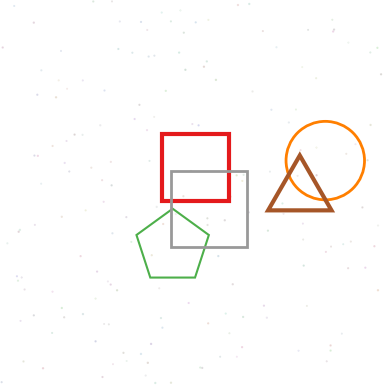[{"shape": "square", "thickness": 3, "radius": 0.44, "center": [0.507, 0.566]}, {"shape": "pentagon", "thickness": 1.5, "radius": 0.49, "center": [0.448, 0.359]}, {"shape": "circle", "thickness": 2, "radius": 0.51, "center": [0.845, 0.583]}, {"shape": "triangle", "thickness": 3, "radius": 0.48, "center": [0.779, 0.501]}, {"shape": "square", "thickness": 2, "radius": 0.49, "center": [0.542, 0.456]}]